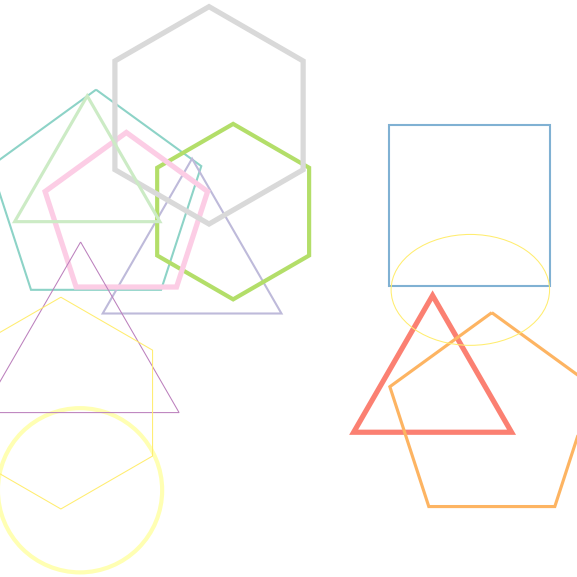[{"shape": "pentagon", "thickness": 1, "radius": 0.96, "center": [0.166, 0.652]}, {"shape": "circle", "thickness": 2, "radius": 0.71, "center": [0.139, 0.15]}, {"shape": "triangle", "thickness": 1, "radius": 0.89, "center": [0.333, 0.546]}, {"shape": "triangle", "thickness": 2.5, "radius": 0.79, "center": [0.749, 0.33]}, {"shape": "square", "thickness": 1, "radius": 0.7, "center": [0.813, 0.643]}, {"shape": "pentagon", "thickness": 1.5, "radius": 0.93, "center": [0.852, 0.272]}, {"shape": "hexagon", "thickness": 2, "radius": 0.76, "center": [0.404, 0.633]}, {"shape": "pentagon", "thickness": 2.5, "radius": 0.74, "center": [0.219, 0.622]}, {"shape": "hexagon", "thickness": 2.5, "radius": 0.94, "center": [0.362, 0.799]}, {"shape": "triangle", "thickness": 0.5, "radius": 0.98, "center": [0.14, 0.383]}, {"shape": "triangle", "thickness": 1.5, "radius": 0.73, "center": [0.151, 0.688]}, {"shape": "hexagon", "thickness": 0.5, "radius": 0.92, "center": [0.105, 0.301]}, {"shape": "oval", "thickness": 0.5, "radius": 0.69, "center": [0.814, 0.497]}]